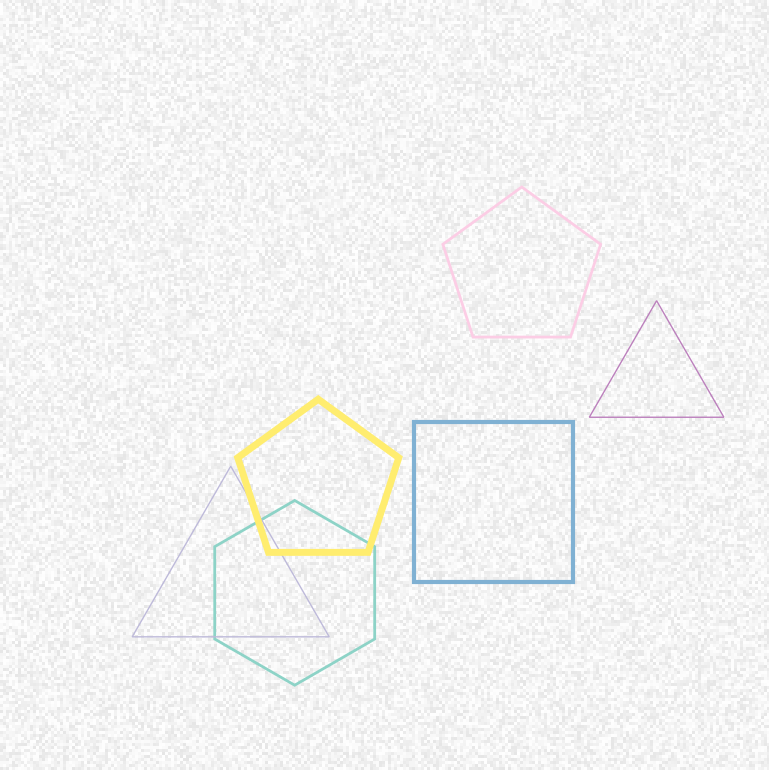[{"shape": "hexagon", "thickness": 1, "radius": 0.6, "center": [0.383, 0.23]}, {"shape": "triangle", "thickness": 0.5, "radius": 0.74, "center": [0.3, 0.247]}, {"shape": "square", "thickness": 1.5, "radius": 0.52, "center": [0.641, 0.348]}, {"shape": "pentagon", "thickness": 1, "radius": 0.54, "center": [0.678, 0.649]}, {"shape": "triangle", "thickness": 0.5, "radius": 0.5, "center": [0.853, 0.509]}, {"shape": "pentagon", "thickness": 2.5, "radius": 0.55, "center": [0.413, 0.372]}]